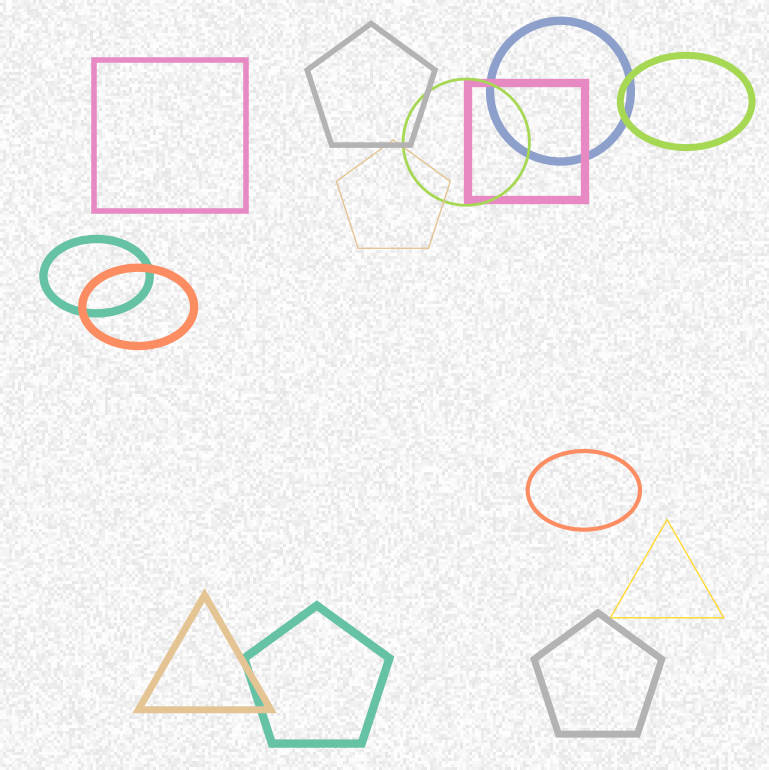[{"shape": "pentagon", "thickness": 3, "radius": 0.5, "center": [0.411, 0.115]}, {"shape": "oval", "thickness": 3, "radius": 0.35, "center": [0.125, 0.641]}, {"shape": "oval", "thickness": 3, "radius": 0.36, "center": [0.18, 0.601]}, {"shape": "oval", "thickness": 1.5, "radius": 0.36, "center": [0.758, 0.363]}, {"shape": "circle", "thickness": 3, "radius": 0.46, "center": [0.728, 0.882]}, {"shape": "square", "thickness": 3, "radius": 0.38, "center": [0.684, 0.816]}, {"shape": "square", "thickness": 2, "radius": 0.49, "center": [0.221, 0.824]}, {"shape": "oval", "thickness": 2.5, "radius": 0.43, "center": [0.891, 0.868]}, {"shape": "circle", "thickness": 1, "radius": 0.41, "center": [0.606, 0.815]}, {"shape": "triangle", "thickness": 0.5, "radius": 0.43, "center": [0.866, 0.24]}, {"shape": "triangle", "thickness": 2.5, "radius": 0.5, "center": [0.266, 0.128]}, {"shape": "pentagon", "thickness": 0.5, "radius": 0.39, "center": [0.511, 0.74]}, {"shape": "pentagon", "thickness": 2.5, "radius": 0.44, "center": [0.777, 0.117]}, {"shape": "pentagon", "thickness": 2, "radius": 0.44, "center": [0.482, 0.882]}]